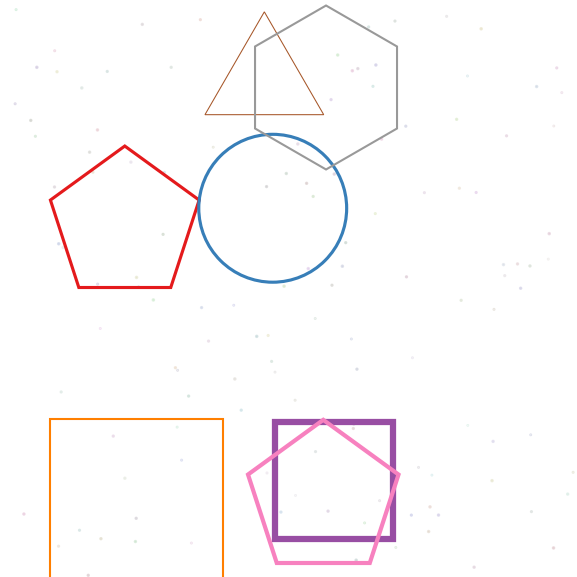[{"shape": "pentagon", "thickness": 1.5, "radius": 0.68, "center": [0.216, 0.611]}, {"shape": "circle", "thickness": 1.5, "radius": 0.64, "center": [0.472, 0.639]}, {"shape": "square", "thickness": 3, "radius": 0.51, "center": [0.578, 0.167]}, {"shape": "square", "thickness": 1, "radius": 0.75, "center": [0.237, 0.124]}, {"shape": "triangle", "thickness": 0.5, "radius": 0.59, "center": [0.458, 0.86]}, {"shape": "pentagon", "thickness": 2, "radius": 0.69, "center": [0.56, 0.135]}, {"shape": "hexagon", "thickness": 1, "radius": 0.71, "center": [0.565, 0.848]}]